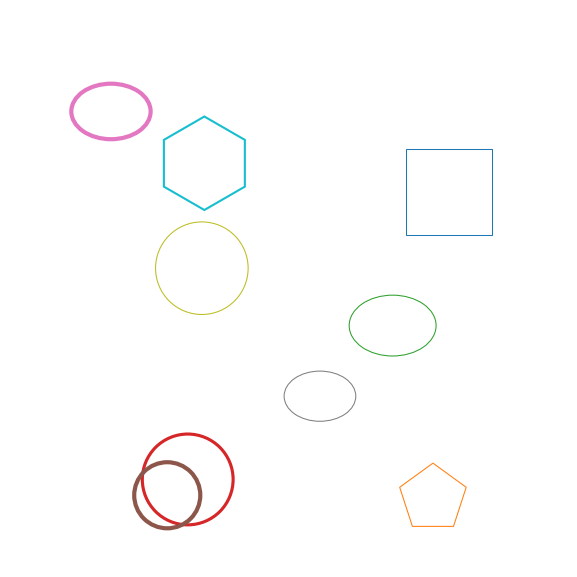[{"shape": "square", "thickness": 0.5, "radius": 0.37, "center": [0.778, 0.666]}, {"shape": "pentagon", "thickness": 0.5, "radius": 0.3, "center": [0.75, 0.137]}, {"shape": "oval", "thickness": 0.5, "radius": 0.38, "center": [0.68, 0.435]}, {"shape": "circle", "thickness": 1.5, "radius": 0.39, "center": [0.325, 0.169]}, {"shape": "circle", "thickness": 2, "radius": 0.29, "center": [0.29, 0.142]}, {"shape": "oval", "thickness": 2, "radius": 0.34, "center": [0.192, 0.806]}, {"shape": "oval", "thickness": 0.5, "radius": 0.31, "center": [0.554, 0.313]}, {"shape": "circle", "thickness": 0.5, "radius": 0.4, "center": [0.35, 0.535]}, {"shape": "hexagon", "thickness": 1, "radius": 0.4, "center": [0.354, 0.716]}]